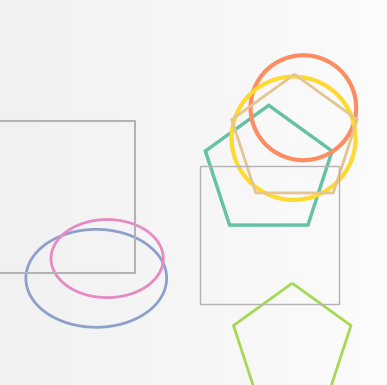[{"shape": "pentagon", "thickness": 2.5, "radius": 0.86, "center": [0.694, 0.554]}, {"shape": "circle", "thickness": 3, "radius": 0.68, "center": [0.783, 0.72]}, {"shape": "oval", "thickness": 2, "radius": 0.91, "center": [0.248, 0.277]}, {"shape": "oval", "thickness": 2, "radius": 0.72, "center": [0.277, 0.328]}, {"shape": "pentagon", "thickness": 2, "radius": 0.8, "center": [0.754, 0.105]}, {"shape": "circle", "thickness": 3, "radius": 0.8, "center": [0.758, 0.641]}, {"shape": "pentagon", "thickness": 2, "radius": 0.85, "center": [0.76, 0.637]}, {"shape": "square", "thickness": 1, "radius": 0.9, "center": [0.696, 0.39]}, {"shape": "square", "thickness": 1.5, "radius": 0.99, "center": [0.152, 0.489]}]